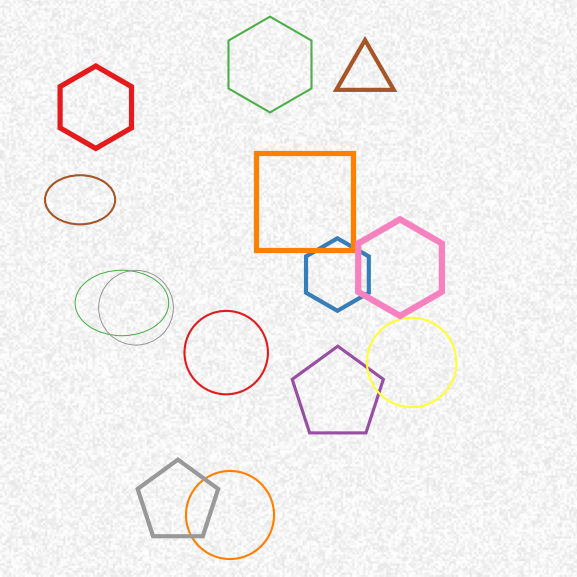[{"shape": "hexagon", "thickness": 2.5, "radius": 0.36, "center": [0.166, 0.813]}, {"shape": "circle", "thickness": 1, "radius": 0.36, "center": [0.392, 0.389]}, {"shape": "hexagon", "thickness": 2, "radius": 0.31, "center": [0.584, 0.524]}, {"shape": "hexagon", "thickness": 1, "radius": 0.41, "center": [0.468, 0.887]}, {"shape": "oval", "thickness": 0.5, "radius": 0.4, "center": [0.211, 0.475]}, {"shape": "pentagon", "thickness": 1.5, "radius": 0.41, "center": [0.585, 0.317]}, {"shape": "circle", "thickness": 1, "radius": 0.38, "center": [0.398, 0.107]}, {"shape": "square", "thickness": 2.5, "radius": 0.42, "center": [0.528, 0.649]}, {"shape": "circle", "thickness": 1, "radius": 0.39, "center": [0.713, 0.371]}, {"shape": "oval", "thickness": 1, "radius": 0.3, "center": [0.139, 0.653]}, {"shape": "triangle", "thickness": 2, "radius": 0.29, "center": [0.632, 0.872]}, {"shape": "hexagon", "thickness": 3, "radius": 0.42, "center": [0.693, 0.536]}, {"shape": "circle", "thickness": 0.5, "radius": 0.32, "center": [0.235, 0.466]}, {"shape": "pentagon", "thickness": 2, "radius": 0.37, "center": [0.308, 0.13]}]